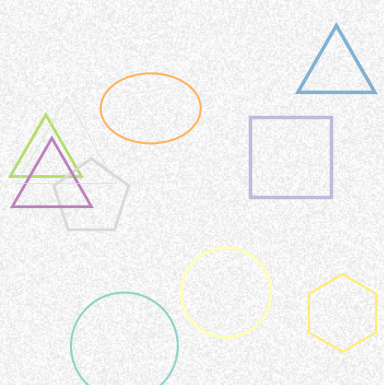[{"shape": "circle", "thickness": 1.5, "radius": 0.69, "center": [0.323, 0.101]}, {"shape": "circle", "thickness": 2, "radius": 0.58, "center": [0.587, 0.24]}, {"shape": "square", "thickness": 2.5, "radius": 0.52, "center": [0.755, 0.592]}, {"shape": "triangle", "thickness": 2.5, "radius": 0.58, "center": [0.874, 0.818]}, {"shape": "oval", "thickness": 1.5, "radius": 0.65, "center": [0.391, 0.719]}, {"shape": "triangle", "thickness": 2, "radius": 0.53, "center": [0.119, 0.595]}, {"shape": "pentagon", "thickness": 2, "radius": 0.51, "center": [0.237, 0.486]}, {"shape": "triangle", "thickness": 2, "radius": 0.59, "center": [0.135, 0.522]}, {"shape": "triangle", "thickness": 0.5, "radius": 0.75, "center": [0.173, 0.598]}, {"shape": "hexagon", "thickness": 1.5, "radius": 0.5, "center": [0.89, 0.187]}]